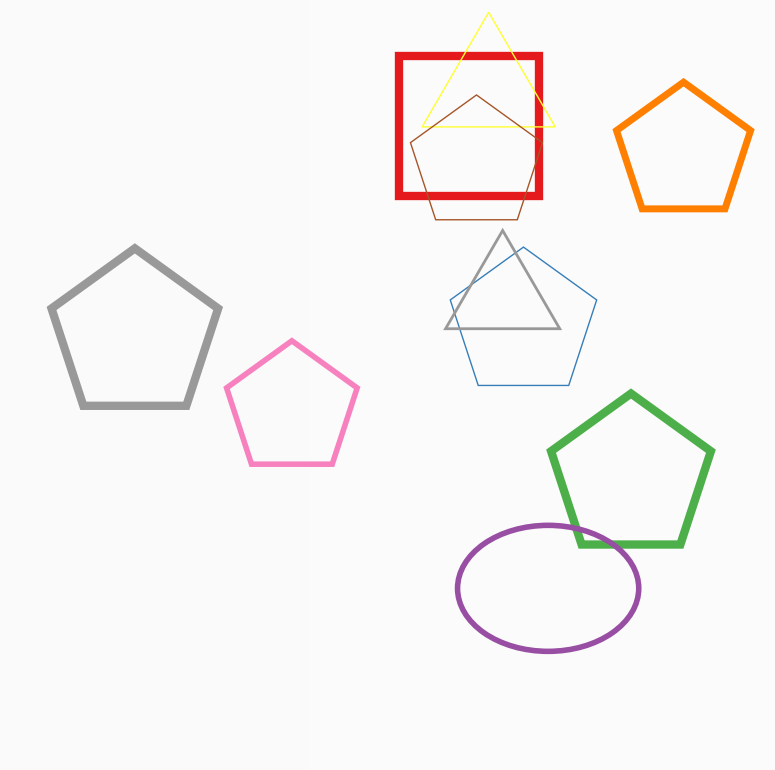[{"shape": "square", "thickness": 3, "radius": 0.45, "center": [0.605, 0.836]}, {"shape": "pentagon", "thickness": 0.5, "radius": 0.5, "center": [0.675, 0.58]}, {"shape": "pentagon", "thickness": 3, "radius": 0.54, "center": [0.814, 0.381]}, {"shape": "oval", "thickness": 2, "radius": 0.58, "center": [0.707, 0.236]}, {"shape": "pentagon", "thickness": 2.5, "radius": 0.45, "center": [0.882, 0.802]}, {"shape": "triangle", "thickness": 0.5, "radius": 0.5, "center": [0.631, 0.885]}, {"shape": "pentagon", "thickness": 0.5, "radius": 0.45, "center": [0.615, 0.787]}, {"shape": "pentagon", "thickness": 2, "radius": 0.44, "center": [0.377, 0.469]}, {"shape": "triangle", "thickness": 1, "radius": 0.43, "center": [0.649, 0.616]}, {"shape": "pentagon", "thickness": 3, "radius": 0.57, "center": [0.174, 0.564]}]